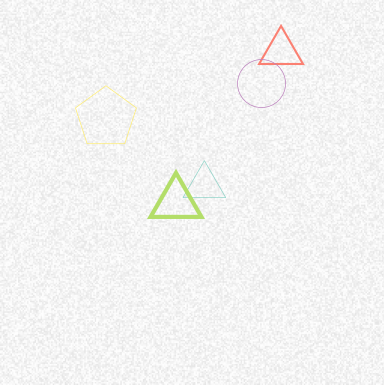[{"shape": "triangle", "thickness": 0.5, "radius": 0.32, "center": [0.531, 0.519]}, {"shape": "triangle", "thickness": 1.5, "radius": 0.33, "center": [0.73, 0.867]}, {"shape": "triangle", "thickness": 3, "radius": 0.38, "center": [0.457, 0.475]}, {"shape": "circle", "thickness": 0.5, "radius": 0.31, "center": [0.679, 0.783]}, {"shape": "pentagon", "thickness": 0.5, "radius": 0.42, "center": [0.275, 0.694]}]